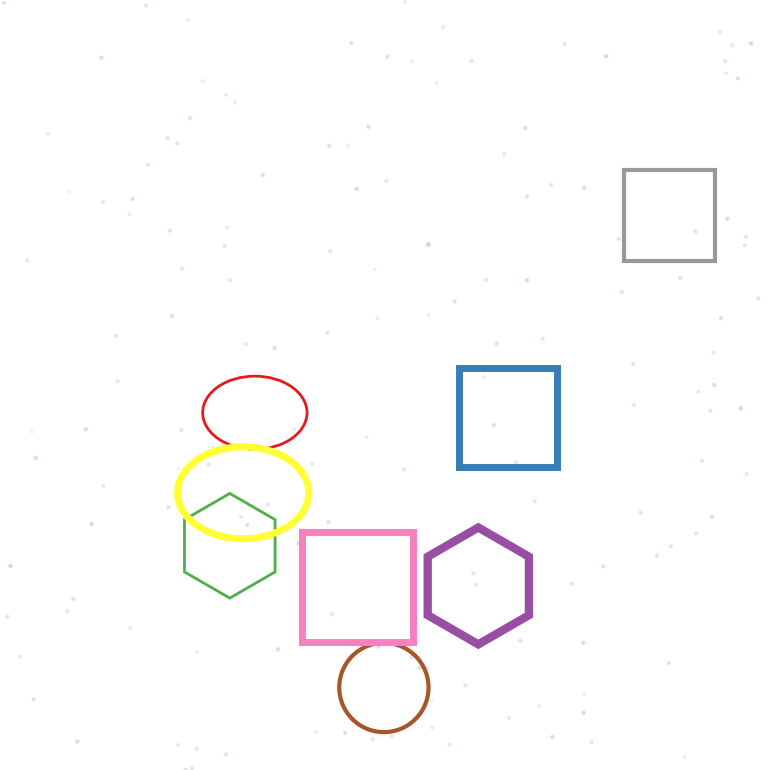[{"shape": "oval", "thickness": 1, "radius": 0.34, "center": [0.331, 0.464]}, {"shape": "square", "thickness": 2.5, "radius": 0.32, "center": [0.659, 0.458]}, {"shape": "hexagon", "thickness": 1, "radius": 0.34, "center": [0.298, 0.291]}, {"shape": "hexagon", "thickness": 3, "radius": 0.38, "center": [0.621, 0.239]}, {"shape": "oval", "thickness": 2.5, "radius": 0.43, "center": [0.316, 0.36]}, {"shape": "circle", "thickness": 1.5, "radius": 0.29, "center": [0.499, 0.107]}, {"shape": "square", "thickness": 2.5, "radius": 0.36, "center": [0.464, 0.238]}, {"shape": "square", "thickness": 1.5, "radius": 0.29, "center": [0.87, 0.72]}]